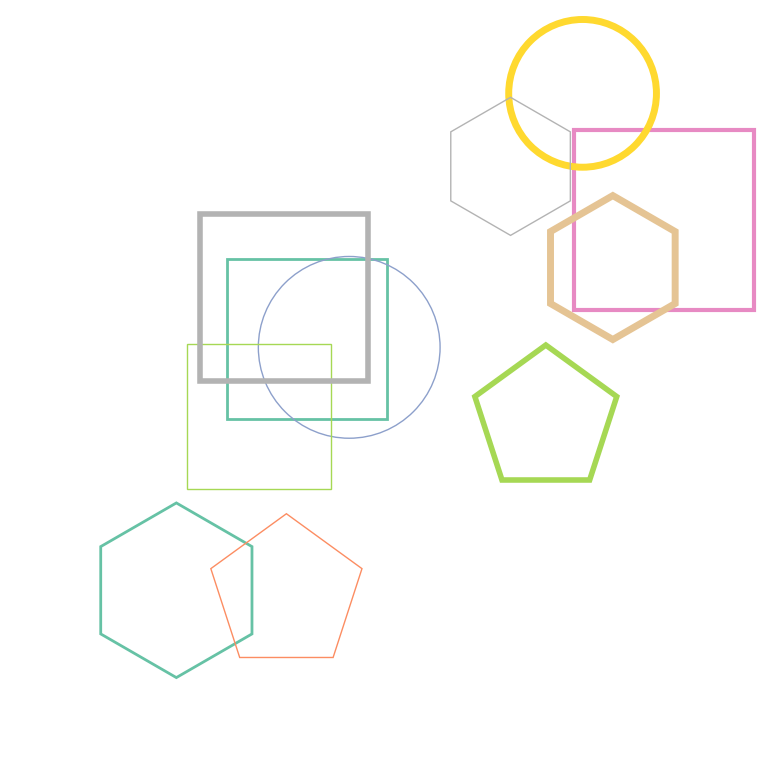[{"shape": "square", "thickness": 1, "radius": 0.52, "center": [0.398, 0.56]}, {"shape": "hexagon", "thickness": 1, "radius": 0.57, "center": [0.229, 0.233]}, {"shape": "pentagon", "thickness": 0.5, "radius": 0.52, "center": [0.372, 0.23]}, {"shape": "circle", "thickness": 0.5, "radius": 0.59, "center": [0.454, 0.549]}, {"shape": "square", "thickness": 1.5, "radius": 0.58, "center": [0.863, 0.714]}, {"shape": "square", "thickness": 0.5, "radius": 0.47, "center": [0.336, 0.459]}, {"shape": "pentagon", "thickness": 2, "radius": 0.48, "center": [0.709, 0.455]}, {"shape": "circle", "thickness": 2.5, "radius": 0.48, "center": [0.757, 0.879]}, {"shape": "hexagon", "thickness": 2.5, "radius": 0.47, "center": [0.796, 0.653]}, {"shape": "hexagon", "thickness": 0.5, "radius": 0.45, "center": [0.663, 0.784]}, {"shape": "square", "thickness": 2, "radius": 0.54, "center": [0.369, 0.613]}]